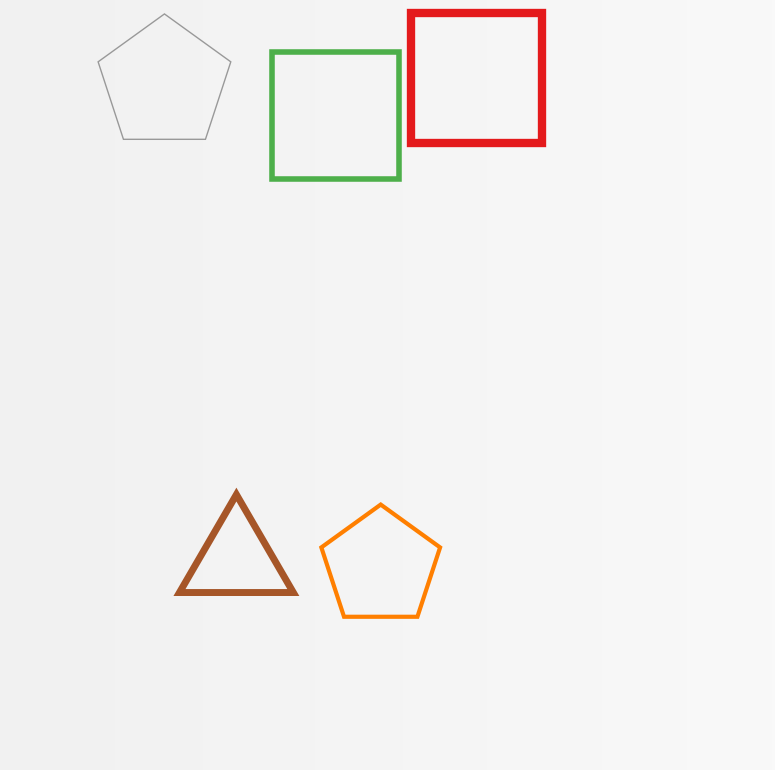[{"shape": "square", "thickness": 3, "radius": 0.42, "center": [0.615, 0.898]}, {"shape": "square", "thickness": 2, "radius": 0.41, "center": [0.433, 0.85]}, {"shape": "pentagon", "thickness": 1.5, "radius": 0.4, "center": [0.491, 0.264]}, {"shape": "triangle", "thickness": 2.5, "radius": 0.42, "center": [0.305, 0.273]}, {"shape": "pentagon", "thickness": 0.5, "radius": 0.45, "center": [0.212, 0.892]}]